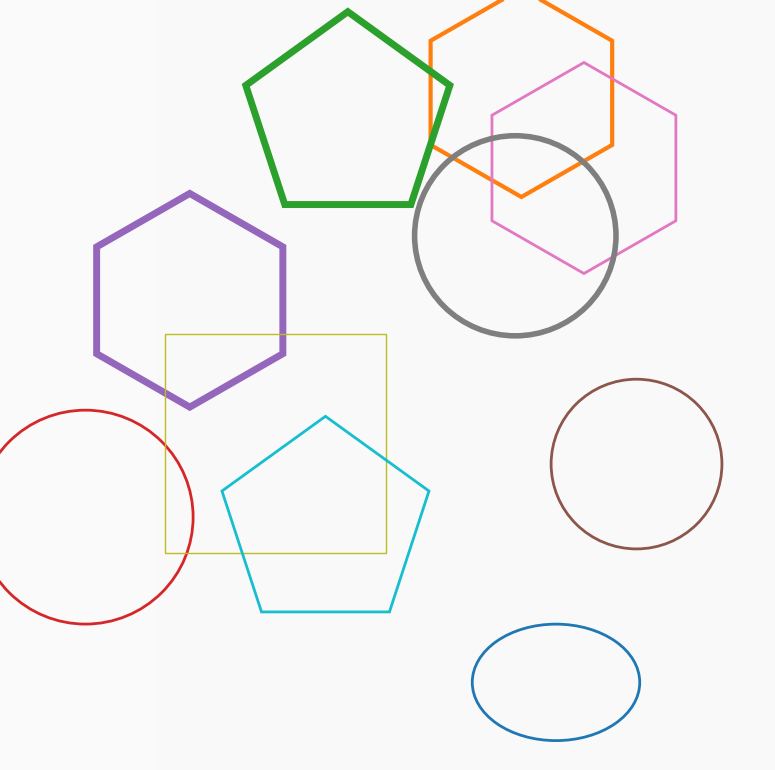[{"shape": "oval", "thickness": 1, "radius": 0.54, "center": [0.717, 0.114]}, {"shape": "hexagon", "thickness": 1.5, "radius": 0.68, "center": [0.673, 0.879]}, {"shape": "pentagon", "thickness": 2.5, "radius": 0.69, "center": [0.449, 0.846]}, {"shape": "circle", "thickness": 1, "radius": 0.69, "center": [0.11, 0.328]}, {"shape": "hexagon", "thickness": 2.5, "radius": 0.69, "center": [0.245, 0.61]}, {"shape": "circle", "thickness": 1, "radius": 0.55, "center": [0.821, 0.397]}, {"shape": "hexagon", "thickness": 1, "radius": 0.69, "center": [0.753, 0.782]}, {"shape": "circle", "thickness": 2, "radius": 0.65, "center": [0.665, 0.694]}, {"shape": "square", "thickness": 0.5, "radius": 0.71, "center": [0.356, 0.424]}, {"shape": "pentagon", "thickness": 1, "radius": 0.7, "center": [0.42, 0.319]}]